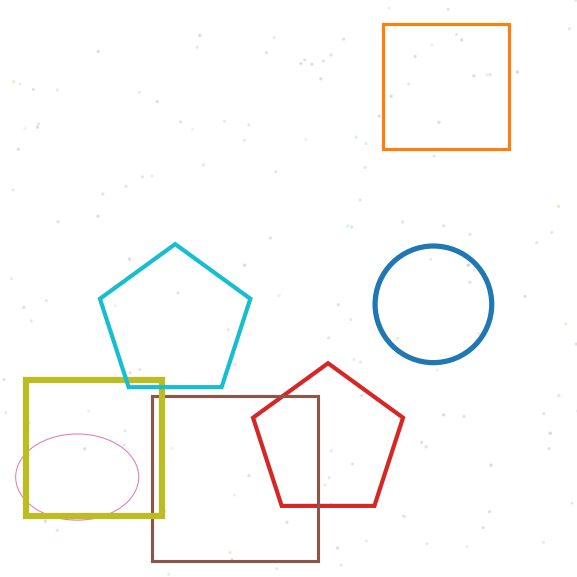[{"shape": "circle", "thickness": 2.5, "radius": 0.5, "center": [0.75, 0.472]}, {"shape": "square", "thickness": 1.5, "radius": 0.54, "center": [0.772, 0.849]}, {"shape": "pentagon", "thickness": 2, "radius": 0.68, "center": [0.568, 0.234]}, {"shape": "square", "thickness": 1.5, "radius": 0.72, "center": [0.407, 0.171]}, {"shape": "oval", "thickness": 0.5, "radius": 0.53, "center": [0.134, 0.173]}, {"shape": "square", "thickness": 3, "radius": 0.59, "center": [0.163, 0.223]}, {"shape": "pentagon", "thickness": 2, "radius": 0.68, "center": [0.303, 0.439]}]